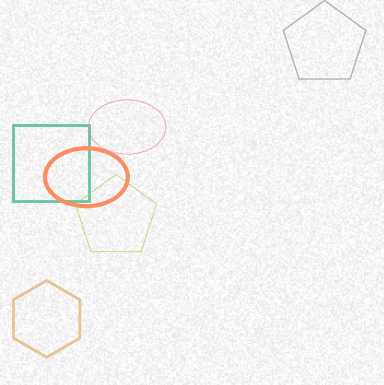[{"shape": "square", "thickness": 2, "radius": 0.5, "center": [0.133, 0.577]}, {"shape": "oval", "thickness": 3, "radius": 0.54, "center": [0.224, 0.54]}, {"shape": "oval", "thickness": 0.5, "radius": 0.5, "center": [0.33, 0.67]}, {"shape": "pentagon", "thickness": 0.5, "radius": 0.55, "center": [0.301, 0.436]}, {"shape": "hexagon", "thickness": 2, "radius": 0.5, "center": [0.121, 0.172]}, {"shape": "pentagon", "thickness": 1, "radius": 0.56, "center": [0.843, 0.886]}]